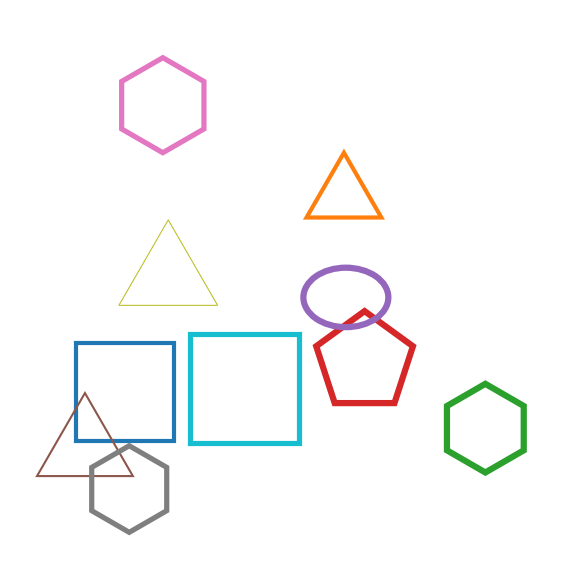[{"shape": "square", "thickness": 2, "radius": 0.42, "center": [0.217, 0.321]}, {"shape": "triangle", "thickness": 2, "radius": 0.37, "center": [0.596, 0.66]}, {"shape": "hexagon", "thickness": 3, "radius": 0.38, "center": [0.84, 0.258]}, {"shape": "pentagon", "thickness": 3, "radius": 0.44, "center": [0.631, 0.372]}, {"shape": "oval", "thickness": 3, "radius": 0.37, "center": [0.599, 0.484]}, {"shape": "triangle", "thickness": 1, "radius": 0.48, "center": [0.147, 0.223]}, {"shape": "hexagon", "thickness": 2.5, "radius": 0.41, "center": [0.282, 0.817]}, {"shape": "hexagon", "thickness": 2.5, "radius": 0.37, "center": [0.224, 0.152]}, {"shape": "triangle", "thickness": 0.5, "radius": 0.49, "center": [0.291, 0.52]}, {"shape": "square", "thickness": 2.5, "radius": 0.47, "center": [0.424, 0.327]}]